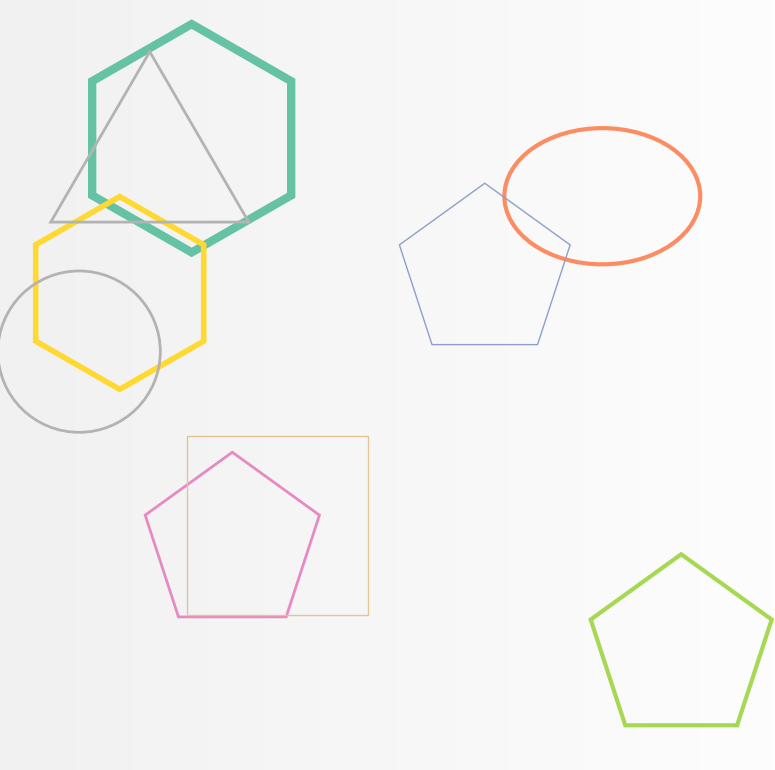[{"shape": "hexagon", "thickness": 3, "radius": 0.74, "center": [0.247, 0.82]}, {"shape": "oval", "thickness": 1.5, "radius": 0.63, "center": [0.777, 0.745]}, {"shape": "pentagon", "thickness": 0.5, "radius": 0.58, "center": [0.626, 0.646]}, {"shape": "pentagon", "thickness": 1, "radius": 0.59, "center": [0.3, 0.294]}, {"shape": "pentagon", "thickness": 1.5, "radius": 0.61, "center": [0.879, 0.157]}, {"shape": "hexagon", "thickness": 2, "radius": 0.63, "center": [0.154, 0.62]}, {"shape": "square", "thickness": 0.5, "radius": 0.58, "center": [0.358, 0.318]}, {"shape": "triangle", "thickness": 1, "radius": 0.74, "center": [0.193, 0.785]}, {"shape": "circle", "thickness": 1, "radius": 0.52, "center": [0.102, 0.543]}]